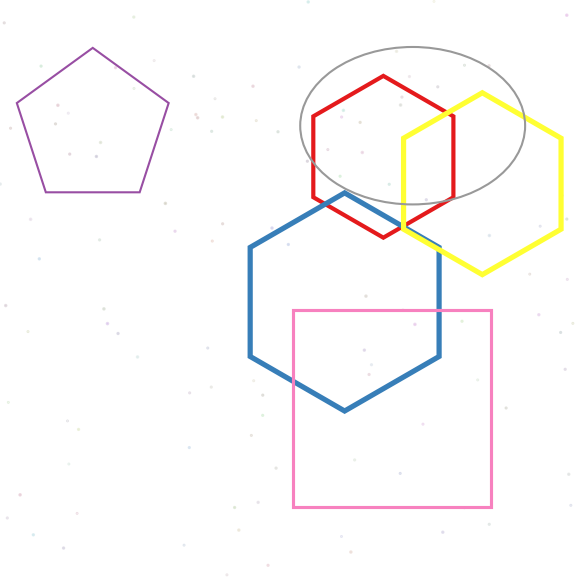[{"shape": "hexagon", "thickness": 2, "radius": 0.7, "center": [0.664, 0.728]}, {"shape": "hexagon", "thickness": 2.5, "radius": 0.94, "center": [0.597, 0.476]}, {"shape": "pentagon", "thickness": 1, "radius": 0.69, "center": [0.161, 0.778]}, {"shape": "hexagon", "thickness": 2.5, "radius": 0.79, "center": [0.835, 0.681]}, {"shape": "square", "thickness": 1.5, "radius": 0.86, "center": [0.679, 0.292]}, {"shape": "oval", "thickness": 1, "radius": 0.97, "center": [0.715, 0.781]}]